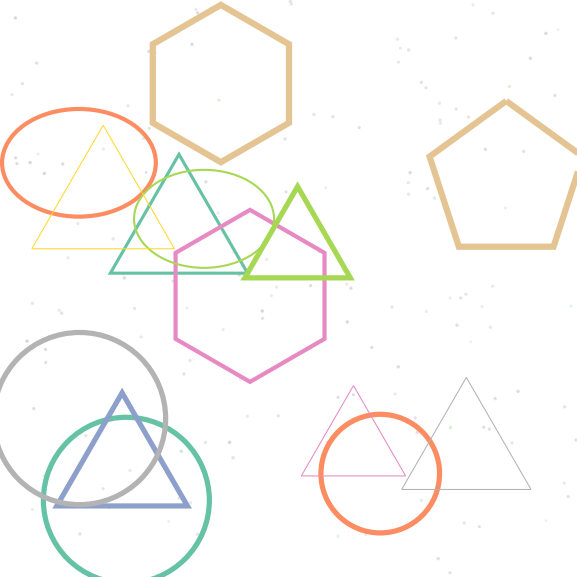[{"shape": "circle", "thickness": 2.5, "radius": 0.72, "center": [0.219, 0.133]}, {"shape": "triangle", "thickness": 1.5, "radius": 0.69, "center": [0.31, 0.595]}, {"shape": "oval", "thickness": 2, "radius": 0.67, "center": [0.137, 0.717]}, {"shape": "circle", "thickness": 2.5, "radius": 0.51, "center": [0.658, 0.179]}, {"shape": "triangle", "thickness": 2.5, "radius": 0.65, "center": [0.211, 0.188]}, {"shape": "hexagon", "thickness": 2, "radius": 0.74, "center": [0.433, 0.487]}, {"shape": "triangle", "thickness": 0.5, "radius": 0.52, "center": [0.612, 0.227]}, {"shape": "oval", "thickness": 1, "radius": 0.61, "center": [0.353, 0.62]}, {"shape": "triangle", "thickness": 2.5, "radius": 0.53, "center": [0.515, 0.571]}, {"shape": "triangle", "thickness": 0.5, "radius": 0.71, "center": [0.179, 0.64]}, {"shape": "pentagon", "thickness": 3, "radius": 0.7, "center": [0.877, 0.685]}, {"shape": "hexagon", "thickness": 3, "radius": 0.68, "center": [0.382, 0.854]}, {"shape": "triangle", "thickness": 0.5, "radius": 0.65, "center": [0.808, 0.216]}, {"shape": "circle", "thickness": 2.5, "radius": 0.75, "center": [0.138, 0.274]}]